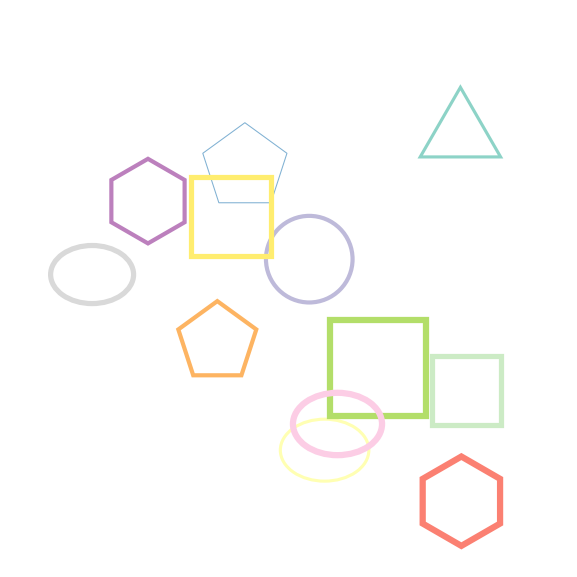[{"shape": "triangle", "thickness": 1.5, "radius": 0.4, "center": [0.797, 0.768]}, {"shape": "oval", "thickness": 1.5, "radius": 0.38, "center": [0.562, 0.22]}, {"shape": "circle", "thickness": 2, "radius": 0.37, "center": [0.536, 0.55]}, {"shape": "hexagon", "thickness": 3, "radius": 0.39, "center": [0.799, 0.131]}, {"shape": "pentagon", "thickness": 0.5, "radius": 0.38, "center": [0.424, 0.71]}, {"shape": "pentagon", "thickness": 2, "radius": 0.35, "center": [0.376, 0.407]}, {"shape": "square", "thickness": 3, "radius": 0.42, "center": [0.654, 0.362]}, {"shape": "oval", "thickness": 3, "radius": 0.39, "center": [0.584, 0.265]}, {"shape": "oval", "thickness": 2.5, "radius": 0.36, "center": [0.159, 0.524]}, {"shape": "hexagon", "thickness": 2, "radius": 0.37, "center": [0.256, 0.651]}, {"shape": "square", "thickness": 2.5, "radius": 0.3, "center": [0.807, 0.323]}, {"shape": "square", "thickness": 2.5, "radius": 0.35, "center": [0.4, 0.624]}]